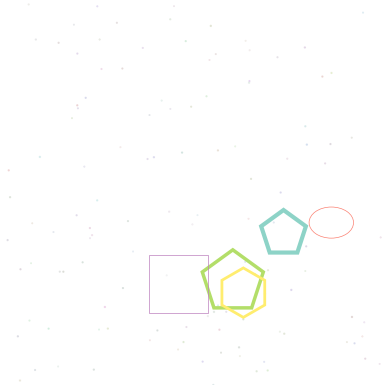[{"shape": "pentagon", "thickness": 3, "radius": 0.31, "center": [0.736, 0.393]}, {"shape": "oval", "thickness": 0.5, "radius": 0.29, "center": [0.861, 0.422]}, {"shape": "pentagon", "thickness": 2.5, "radius": 0.42, "center": [0.605, 0.268]}, {"shape": "square", "thickness": 0.5, "radius": 0.38, "center": [0.464, 0.262]}, {"shape": "hexagon", "thickness": 2, "radius": 0.32, "center": [0.632, 0.24]}]